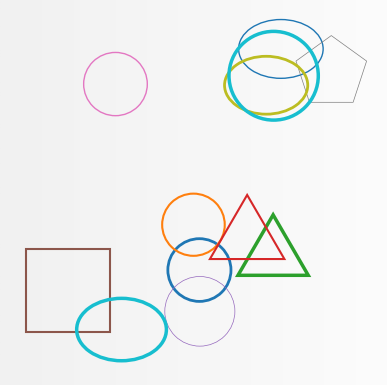[{"shape": "circle", "thickness": 2, "radius": 0.41, "center": [0.515, 0.299]}, {"shape": "oval", "thickness": 1, "radius": 0.55, "center": [0.725, 0.873]}, {"shape": "circle", "thickness": 1.5, "radius": 0.4, "center": [0.499, 0.416]}, {"shape": "triangle", "thickness": 2.5, "radius": 0.52, "center": [0.705, 0.337]}, {"shape": "triangle", "thickness": 1.5, "radius": 0.55, "center": [0.638, 0.383]}, {"shape": "circle", "thickness": 0.5, "radius": 0.45, "center": [0.516, 0.191]}, {"shape": "square", "thickness": 1.5, "radius": 0.54, "center": [0.175, 0.245]}, {"shape": "circle", "thickness": 1, "radius": 0.41, "center": [0.298, 0.782]}, {"shape": "pentagon", "thickness": 0.5, "radius": 0.48, "center": [0.855, 0.812]}, {"shape": "oval", "thickness": 2, "radius": 0.54, "center": [0.687, 0.779]}, {"shape": "circle", "thickness": 2.5, "radius": 0.58, "center": [0.706, 0.803]}, {"shape": "oval", "thickness": 2.5, "radius": 0.58, "center": [0.314, 0.144]}]